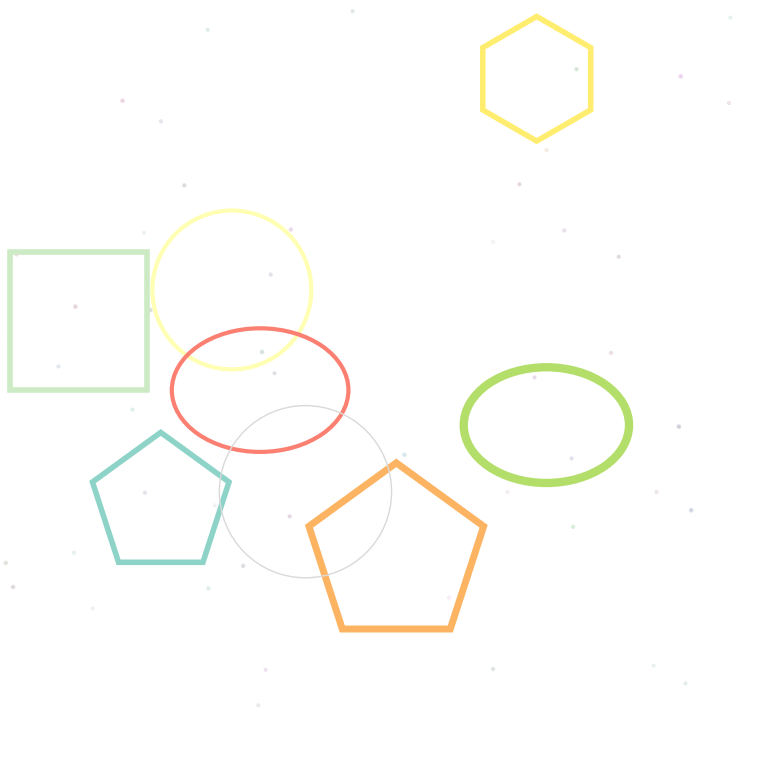[{"shape": "pentagon", "thickness": 2, "radius": 0.47, "center": [0.209, 0.345]}, {"shape": "circle", "thickness": 1.5, "radius": 0.52, "center": [0.301, 0.623]}, {"shape": "oval", "thickness": 1.5, "radius": 0.57, "center": [0.338, 0.493]}, {"shape": "pentagon", "thickness": 2.5, "radius": 0.6, "center": [0.515, 0.28]}, {"shape": "oval", "thickness": 3, "radius": 0.54, "center": [0.71, 0.448]}, {"shape": "circle", "thickness": 0.5, "radius": 0.56, "center": [0.397, 0.361]}, {"shape": "square", "thickness": 2, "radius": 0.45, "center": [0.102, 0.583]}, {"shape": "hexagon", "thickness": 2, "radius": 0.4, "center": [0.697, 0.898]}]